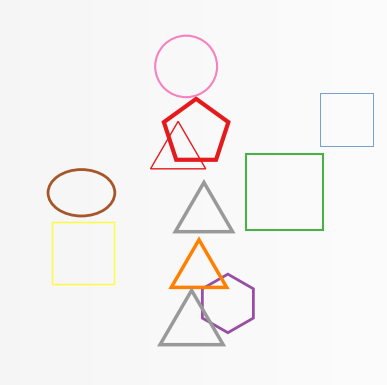[{"shape": "pentagon", "thickness": 3, "radius": 0.44, "center": [0.506, 0.656]}, {"shape": "triangle", "thickness": 1, "radius": 0.41, "center": [0.46, 0.603]}, {"shape": "square", "thickness": 0.5, "radius": 0.34, "center": [0.893, 0.69]}, {"shape": "square", "thickness": 1.5, "radius": 0.5, "center": [0.734, 0.501]}, {"shape": "hexagon", "thickness": 2, "radius": 0.38, "center": [0.588, 0.212]}, {"shape": "triangle", "thickness": 2.5, "radius": 0.41, "center": [0.514, 0.295]}, {"shape": "square", "thickness": 1, "radius": 0.4, "center": [0.213, 0.343]}, {"shape": "oval", "thickness": 2, "radius": 0.43, "center": [0.21, 0.499]}, {"shape": "circle", "thickness": 1.5, "radius": 0.4, "center": [0.48, 0.827]}, {"shape": "triangle", "thickness": 2.5, "radius": 0.43, "center": [0.526, 0.441]}, {"shape": "triangle", "thickness": 2.5, "radius": 0.47, "center": [0.494, 0.152]}]